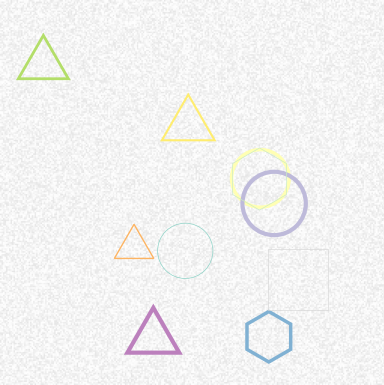[{"shape": "circle", "thickness": 0.5, "radius": 0.36, "center": [0.481, 0.348]}, {"shape": "circle", "thickness": 2.5, "radius": 0.37, "center": [0.676, 0.537]}, {"shape": "circle", "thickness": 3, "radius": 0.41, "center": [0.712, 0.472]}, {"shape": "hexagon", "thickness": 2.5, "radius": 0.33, "center": [0.698, 0.125]}, {"shape": "triangle", "thickness": 1, "radius": 0.3, "center": [0.348, 0.358]}, {"shape": "triangle", "thickness": 2, "radius": 0.38, "center": [0.113, 0.833]}, {"shape": "square", "thickness": 0.5, "radius": 0.39, "center": [0.774, 0.275]}, {"shape": "triangle", "thickness": 3, "radius": 0.39, "center": [0.398, 0.123]}, {"shape": "hexagon", "thickness": 0.5, "radius": 0.4, "center": [0.674, 0.535]}, {"shape": "triangle", "thickness": 1.5, "radius": 0.4, "center": [0.489, 0.675]}]